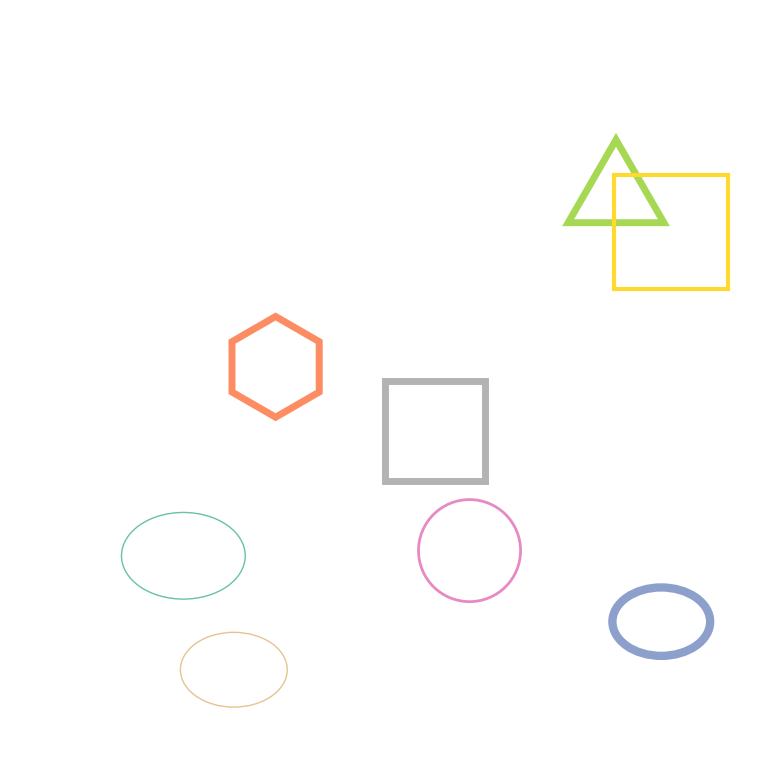[{"shape": "oval", "thickness": 0.5, "radius": 0.4, "center": [0.238, 0.278]}, {"shape": "hexagon", "thickness": 2.5, "radius": 0.33, "center": [0.358, 0.524]}, {"shape": "oval", "thickness": 3, "radius": 0.32, "center": [0.859, 0.193]}, {"shape": "circle", "thickness": 1, "radius": 0.33, "center": [0.61, 0.285]}, {"shape": "triangle", "thickness": 2.5, "radius": 0.36, "center": [0.8, 0.747]}, {"shape": "square", "thickness": 1.5, "radius": 0.37, "center": [0.872, 0.699]}, {"shape": "oval", "thickness": 0.5, "radius": 0.35, "center": [0.304, 0.13]}, {"shape": "square", "thickness": 2.5, "radius": 0.32, "center": [0.565, 0.44]}]